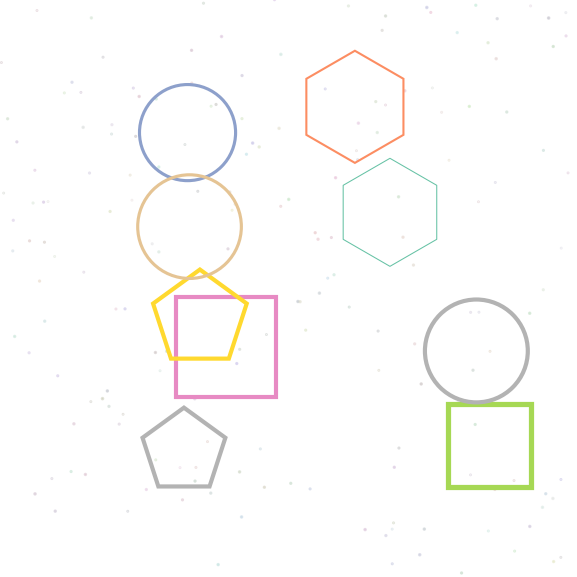[{"shape": "hexagon", "thickness": 0.5, "radius": 0.47, "center": [0.675, 0.631]}, {"shape": "hexagon", "thickness": 1, "radius": 0.49, "center": [0.615, 0.814]}, {"shape": "circle", "thickness": 1.5, "radius": 0.42, "center": [0.325, 0.77]}, {"shape": "square", "thickness": 2, "radius": 0.43, "center": [0.391, 0.398]}, {"shape": "square", "thickness": 2.5, "radius": 0.36, "center": [0.848, 0.227]}, {"shape": "pentagon", "thickness": 2, "radius": 0.43, "center": [0.346, 0.447]}, {"shape": "circle", "thickness": 1.5, "radius": 0.45, "center": [0.328, 0.607]}, {"shape": "pentagon", "thickness": 2, "radius": 0.38, "center": [0.319, 0.218]}, {"shape": "circle", "thickness": 2, "radius": 0.45, "center": [0.825, 0.391]}]